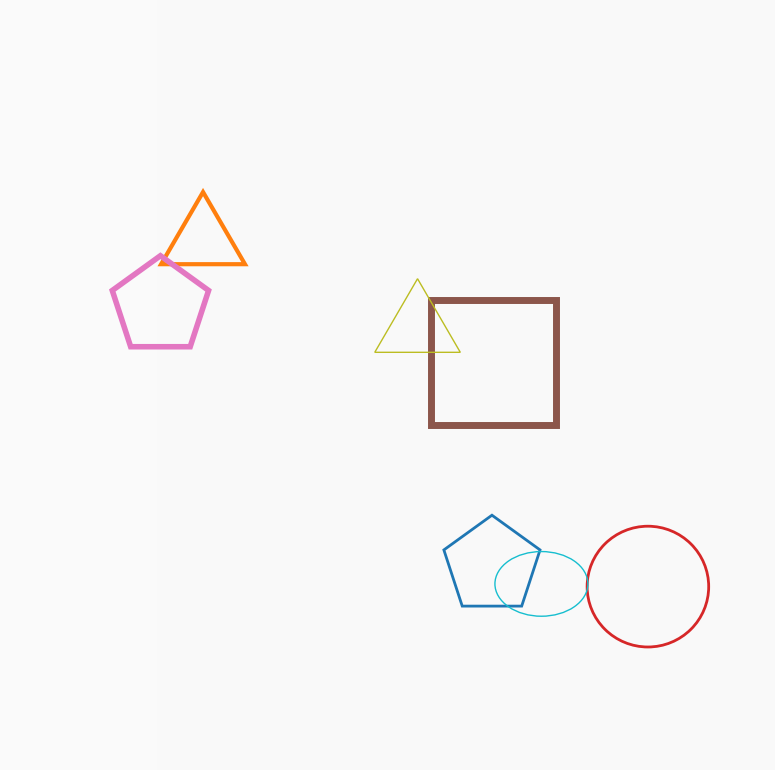[{"shape": "pentagon", "thickness": 1, "radius": 0.33, "center": [0.635, 0.266]}, {"shape": "triangle", "thickness": 1.5, "radius": 0.31, "center": [0.262, 0.688]}, {"shape": "circle", "thickness": 1, "radius": 0.39, "center": [0.836, 0.238]}, {"shape": "square", "thickness": 2.5, "radius": 0.4, "center": [0.637, 0.529]}, {"shape": "pentagon", "thickness": 2, "radius": 0.33, "center": [0.207, 0.603]}, {"shape": "triangle", "thickness": 0.5, "radius": 0.32, "center": [0.539, 0.574]}, {"shape": "oval", "thickness": 0.5, "radius": 0.3, "center": [0.699, 0.242]}]